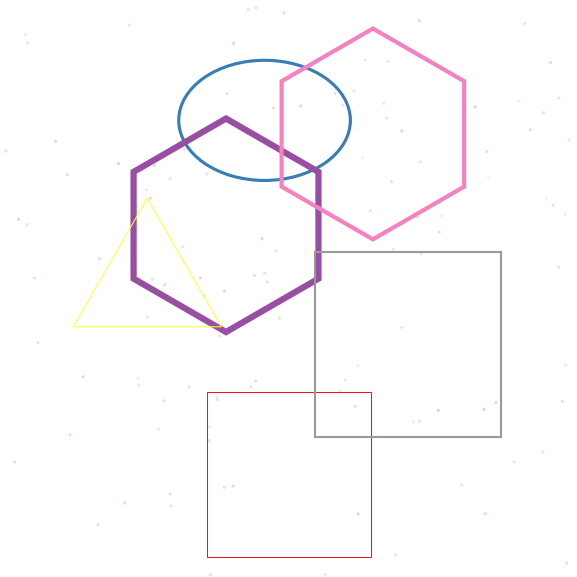[{"shape": "square", "thickness": 0.5, "radius": 0.71, "center": [0.5, 0.177]}, {"shape": "oval", "thickness": 1.5, "radius": 0.74, "center": [0.458, 0.791]}, {"shape": "hexagon", "thickness": 3, "radius": 0.92, "center": [0.391, 0.609]}, {"shape": "triangle", "thickness": 0.5, "radius": 0.74, "center": [0.255, 0.507]}, {"shape": "hexagon", "thickness": 2, "radius": 0.91, "center": [0.646, 0.767]}, {"shape": "square", "thickness": 1, "radius": 0.8, "center": [0.707, 0.403]}]